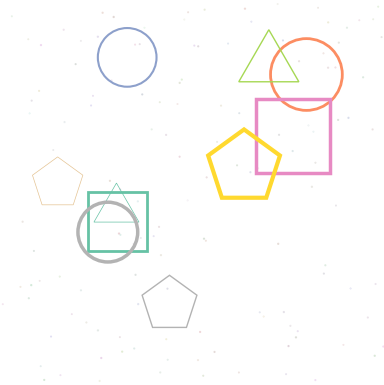[{"shape": "triangle", "thickness": 0.5, "radius": 0.34, "center": [0.302, 0.457]}, {"shape": "square", "thickness": 2, "radius": 0.38, "center": [0.304, 0.425]}, {"shape": "circle", "thickness": 2, "radius": 0.47, "center": [0.796, 0.806]}, {"shape": "circle", "thickness": 1.5, "radius": 0.38, "center": [0.33, 0.851]}, {"shape": "square", "thickness": 2.5, "radius": 0.48, "center": [0.762, 0.646]}, {"shape": "triangle", "thickness": 1, "radius": 0.45, "center": [0.698, 0.833]}, {"shape": "pentagon", "thickness": 3, "radius": 0.49, "center": [0.634, 0.566]}, {"shape": "pentagon", "thickness": 0.5, "radius": 0.34, "center": [0.15, 0.524]}, {"shape": "circle", "thickness": 2.5, "radius": 0.39, "center": [0.28, 0.397]}, {"shape": "pentagon", "thickness": 1, "radius": 0.37, "center": [0.44, 0.21]}]